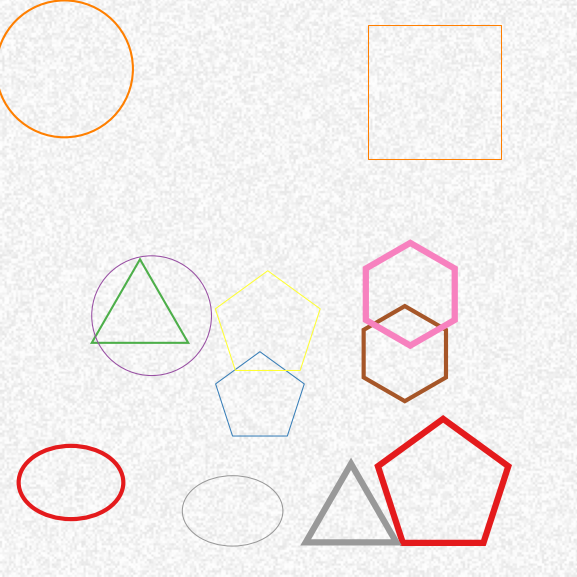[{"shape": "oval", "thickness": 2, "radius": 0.45, "center": [0.123, 0.164]}, {"shape": "pentagon", "thickness": 3, "radius": 0.59, "center": [0.767, 0.155]}, {"shape": "pentagon", "thickness": 0.5, "radius": 0.4, "center": [0.45, 0.309]}, {"shape": "triangle", "thickness": 1, "radius": 0.48, "center": [0.242, 0.454]}, {"shape": "circle", "thickness": 0.5, "radius": 0.52, "center": [0.263, 0.452]}, {"shape": "circle", "thickness": 1, "radius": 0.59, "center": [0.112, 0.88]}, {"shape": "square", "thickness": 0.5, "radius": 0.58, "center": [0.753, 0.84]}, {"shape": "pentagon", "thickness": 0.5, "radius": 0.48, "center": [0.464, 0.435]}, {"shape": "hexagon", "thickness": 2, "radius": 0.41, "center": [0.701, 0.387]}, {"shape": "hexagon", "thickness": 3, "radius": 0.44, "center": [0.71, 0.49]}, {"shape": "oval", "thickness": 0.5, "radius": 0.44, "center": [0.403, 0.114]}, {"shape": "triangle", "thickness": 3, "radius": 0.45, "center": [0.608, 0.105]}]